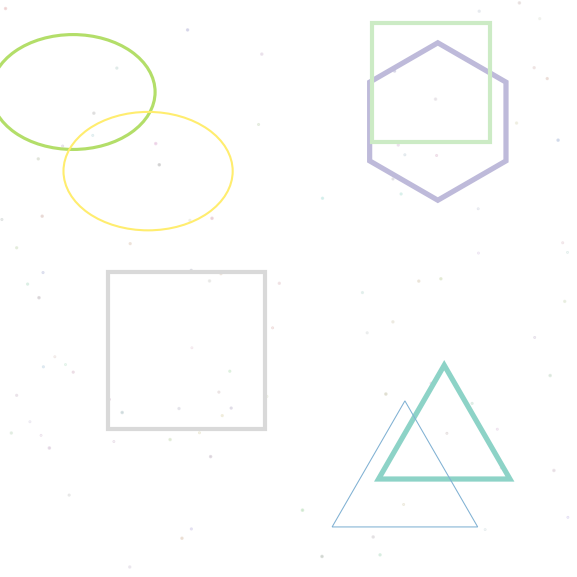[{"shape": "triangle", "thickness": 2.5, "radius": 0.66, "center": [0.769, 0.235]}, {"shape": "hexagon", "thickness": 2.5, "radius": 0.68, "center": [0.758, 0.789]}, {"shape": "triangle", "thickness": 0.5, "radius": 0.73, "center": [0.701, 0.159]}, {"shape": "oval", "thickness": 1.5, "radius": 0.71, "center": [0.126, 0.84]}, {"shape": "square", "thickness": 2, "radius": 0.68, "center": [0.322, 0.392]}, {"shape": "square", "thickness": 2, "radius": 0.51, "center": [0.746, 0.857]}, {"shape": "oval", "thickness": 1, "radius": 0.73, "center": [0.256, 0.703]}]